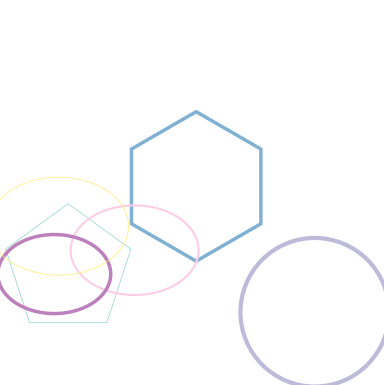[{"shape": "pentagon", "thickness": 0.5, "radius": 0.85, "center": [0.177, 0.3]}, {"shape": "circle", "thickness": 3, "radius": 0.97, "center": [0.818, 0.189]}, {"shape": "hexagon", "thickness": 2.5, "radius": 0.97, "center": [0.51, 0.516]}, {"shape": "oval", "thickness": 1.5, "radius": 0.83, "center": [0.35, 0.35]}, {"shape": "oval", "thickness": 2.5, "radius": 0.73, "center": [0.141, 0.288]}, {"shape": "oval", "thickness": 0.5, "radius": 0.91, "center": [0.152, 0.413]}]